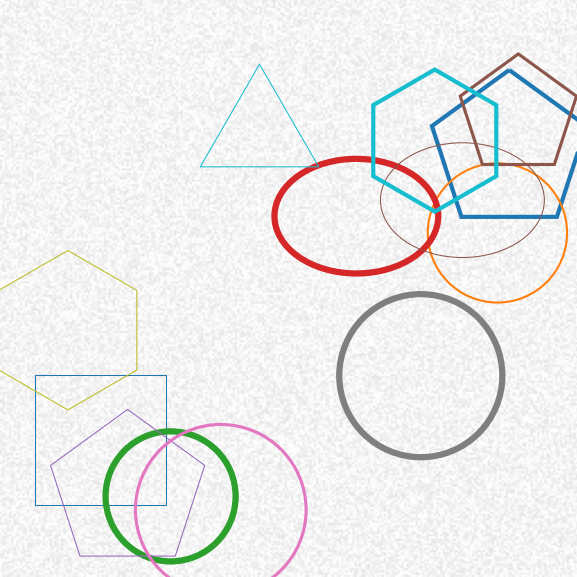[{"shape": "pentagon", "thickness": 2, "radius": 0.7, "center": [0.882, 0.737]}, {"shape": "square", "thickness": 0.5, "radius": 0.57, "center": [0.175, 0.237]}, {"shape": "circle", "thickness": 1, "radius": 0.6, "center": [0.861, 0.596]}, {"shape": "circle", "thickness": 3, "radius": 0.56, "center": [0.295, 0.14]}, {"shape": "oval", "thickness": 3, "radius": 0.71, "center": [0.617, 0.625]}, {"shape": "pentagon", "thickness": 0.5, "radius": 0.7, "center": [0.221, 0.15]}, {"shape": "oval", "thickness": 0.5, "radius": 0.71, "center": [0.801, 0.653]}, {"shape": "pentagon", "thickness": 1.5, "radius": 0.53, "center": [0.898, 0.8]}, {"shape": "circle", "thickness": 1.5, "radius": 0.74, "center": [0.382, 0.116]}, {"shape": "circle", "thickness": 3, "radius": 0.71, "center": [0.729, 0.349]}, {"shape": "hexagon", "thickness": 0.5, "radius": 0.69, "center": [0.117, 0.427]}, {"shape": "triangle", "thickness": 0.5, "radius": 0.59, "center": [0.449, 0.769]}, {"shape": "hexagon", "thickness": 2, "radius": 0.61, "center": [0.753, 0.756]}]